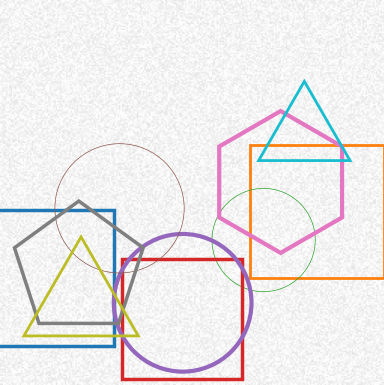[{"shape": "square", "thickness": 2.5, "radius": 0.88, "center": [0.12, 0.278]}, {"shape": "square", "thickness": 2, "radius": 0.87, "center": [0.824, 0.451]}, {"shape": "circle", "thickness": 0.5, "radius": 0.67, "center": [0.685, 0.377]}, {"shape": "square", "thickness": 2.5, "radius": 0.78, "center": [0.472, 0.171]}, {"shape": "circle", "thickness": 3, "radius": 0.89, "center": [0.474, 0.214]}, {"shape": "circle", "thickness": 0.5, "radius": 0.84, "center": [0.31, 0.459]}, {"shape": "hexagon", "thickness": 3, "radius": 0.92, "center": [0.729, 0.527]}, {"shape": "pentagon", "thickness": 2.5, "radius": 0.88, "center": [0.205, 0.302]}, {"shape": "triangle", "thickness": 2, "radius": 0.86, "center": [0.211, 0.213]}, {"shape": "triangle", "thickness": 2, "radius": 0.69, "center": [0.79, 0.651]}]